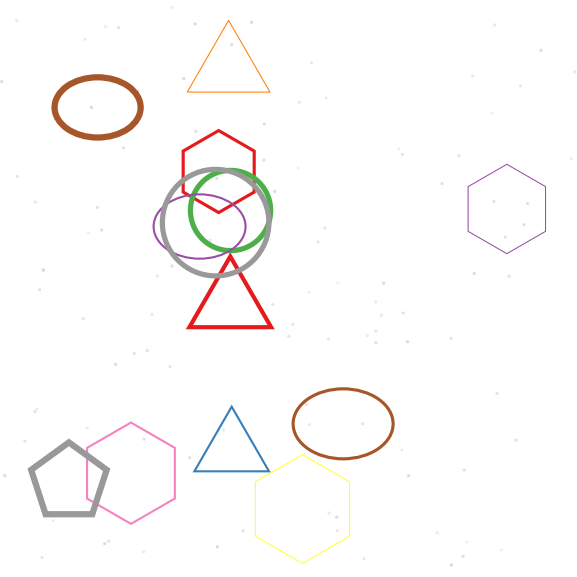[{"shape": "triangle", "thickness": 2, "radius": 0.41, "center": [0.399, 0.473]}, {"shape": "hexagon", "thickness": 1.5, "radius": 0.36, "center": [0.379, 0.702]}, {"shape": "triangle", "thickness": 1, "radius": 0.37, "center": [0.401, 0.22]}, {"shape": "circle", "thickness": 2.5, "radius": 0.35, "center": [0.399, 0.635]}, {"shape": "hexagon", "thickness": 0.5, "radius": 0.39, "center": [0.878, 0.637]}, {"shape": "oval", "thickness": 1, "radius": 0.4, "center": [0.346, 0.607]}, {"shape": "triangle", "thickness": 0.5, "radius": 0.41, "center": [0.396, 0.881]}, {"shape": "hexagon", "thickness": 0.5, "radius": 0.47, "center": [0.524, 0.118]}, {"shape": "oval", "thickness": 3, "radius": 0.37, "center": [0.169, 0.813]}, {"shape": "oval", "thickness": 1.5, "radius": 0.43, "center": [0.594, 0.265]}, {"shape": "hexagon", "thickness": 1, "radius": 0.44, "center": [0.227, 0.18]}, {"shape": "circle", "thickness": 2.5, "radius": 0.46, "center": [0.373, 0.614]}, {"shape": "pentagon", "thickness": 3, "radius": 0.34, "center": [0.119, 0.164]}]